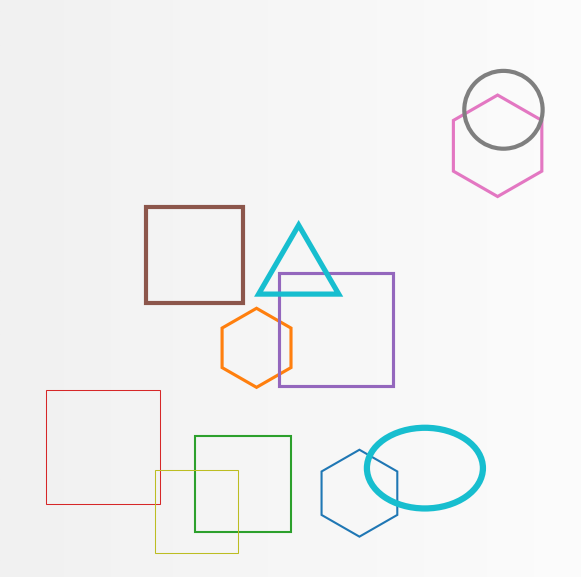[{"shape": "hexagon", "thickness": 1, "radius": 0.38, "center": [0.618, 0.145]}, {"shape": "hexagon", "thickness": 1.5, "radius": 0.34, "center": [0.441, 0.397]}, {"shape": "square", "thickness": 1, "radius": 0.41, "center": [0.418, 0.16]}, {"shape": "square", "thickness": 0.5, "radius": 0.49, "center": [0.177, 0.225]}, {"shape": "square", "thickness": 1.5, "radius": 0.49, "center": [0.578, 0.428]}, {"shape": "square", "thickness": 2, "radius": 0.42, "center": [0.334, 0.558]}, {"shape": "hexagon", "thickness": 1.5, "radius": 0.44, "center": [0.856, 0.747]}, {"shape": "circle", "thickness": 2, "radius": 0.34, "center": [0.866, 0.809]}, {"shape": "square", "thickness": 0.5, "radius": 0.36, "center": [0.338, 0.114]}, {"shape": "oval", "thickness": 3, "radius": 0.5, "center": [0.731, 0.189]}, {"shape": "triangle", "thickness": 2.5, "radius": 0.4, "center": [0.514, 0.53]}]